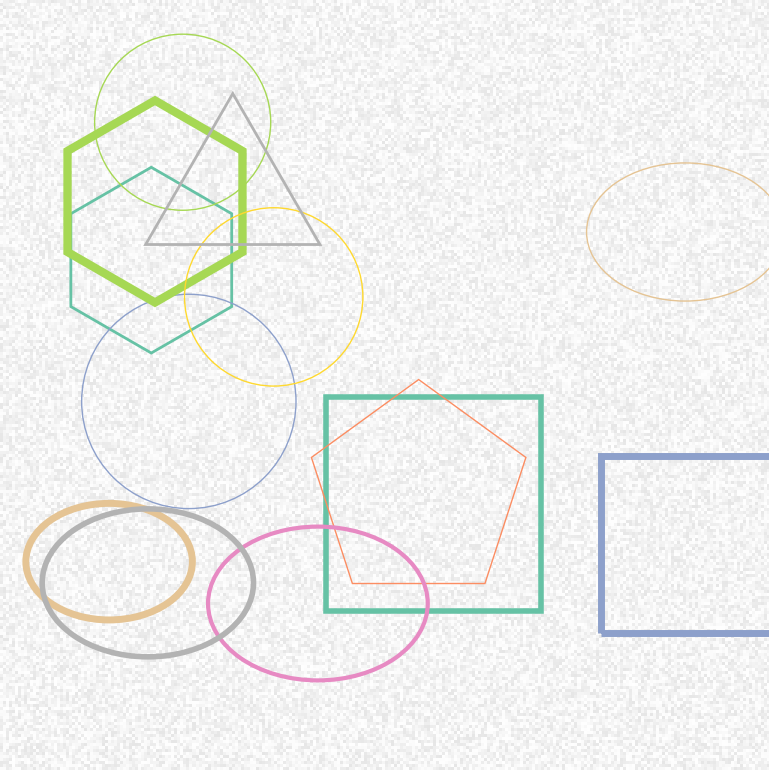[{"shape": "hexagon", "thickness": 1, "radius": 0.6, "center": [0.196, 0.662]}, {"shape": "square", "thickness": 2, "radius": 0.7, "center": [0.563, 0.346]}, {"shape": "pentagon", "thickness": 0.5, "radius": 0.73, "center": [0.544, 0.361]}, {"shape": "square", "thickness": 2.5, "radius": 0.58, "center": [0.896, 0.293]}, {"shape": "circle", "thickness": 0.5, "radius": 0.7, "center": [0.245, 0.479]}, {"shape": "oval", "thickness": 1.5, "radius": 0.71, "center": [0.413, 0.216]}, {"shape": "hexagon", "thickness": 3, "radius": 0.66, "center": [0.201, 0.738]}, {"shape": "circle", "thickness": 0.5, "radius": 0.57, "center": [0.237, 0.841]}, {"shape": "circle", "thickness": 0.5, "radius": 0.58, "center": [0.355, 0.614]}, {"shape": "oval", "thickness": 2.5, "radius": 0.54, "center": [0.142, 0.271]}, {"shape": "oval", "thickness": 0.5, "radius": 0.64, "center": [0.89, 0.699]}, {"shape": "triangle", "thickness": 1, "radius": 0.65, "center": [0.302, 0.748]}, {"shape": "oval", "thickness": 2, "radius": 0.69, "center": [0.192, 0.243]}]